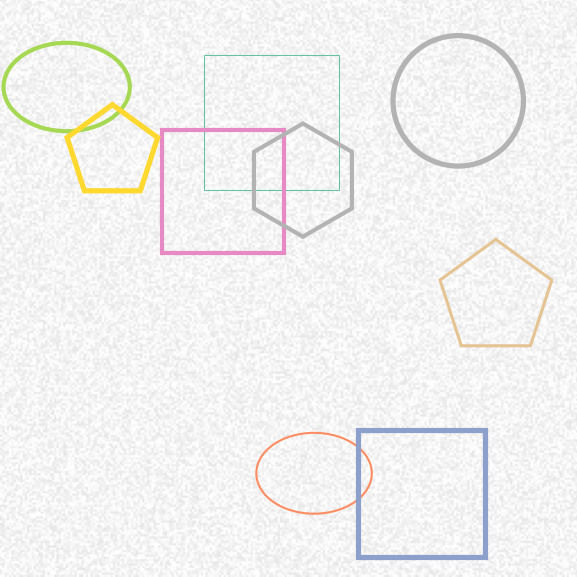[{"shape": "square", "thickness": 0.5, "radius": 0.59, "center": [0.47, 0.787]}, {"shape": "oval", "thickness": 1, "radius": 0.5, "center": [0.544, 0.18]}, {"shape": "square", "thickness": 2.5, "radius": 0.55, "center": [0.73, 0.144]}, {"shape": "square", "thickness": 2, "radius": 0.53, "center": [0.386, 0.668]}, {"shape": "oval", "thickness": 2, "radius": 0.55, "center": [0.115, 0.848]}, {"shape": "pentagon", "thickness": 2.5, "radius": 0.41, "center": [0.195, 0.736]}, {"shape": "pentagon", "thickness": 1.5, "radius": 0.51, "center": [0.859, 0.483]}, {"shape": "circle", "thickness": 2.5, "radius": 0.56, "center": [0.793, 0.824]}, {"shape": "hexagon", "thickness": 2, "radius": 0.49, "center": [0.525, 0.687]}]